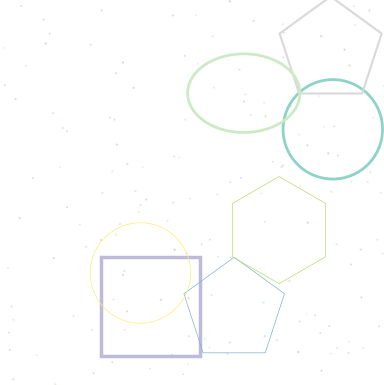[{"shape": "circle", "thickness": 2, "radius": 0.65, "center": [0.864, 0.664]}, {"shape": "square", "thickness": 2.5, "radius": 0.65, "center": [0.391, 0.204]}, {"shape": "pentagon", "thickness": 0.5, "radius": 0.69, "center": [0.608, 0.195]}, {"shape": "hexagon", "thickness": 0.5, "radius": 0.7, "center": [0.725, 0.402]}, {"shape": "pentagon", "thickness": 1.5, "radius": 0.7, "center": [0.859, 0.87]}, {"shape": "oval", "thickness": 2, "radius": 0.73, "center": [0.633, 0.758]}, {"shape": "circle", "thickness": 0.5, "radius": 0.65, "center": [0.365, 0.291]}]